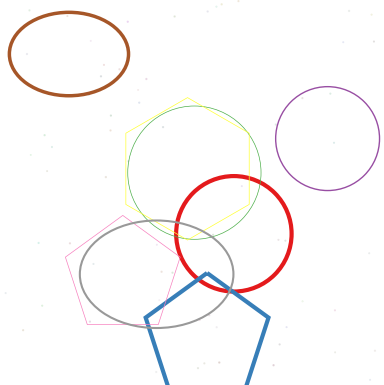[{"shape": "circle", "thickness": 3, "radius": 0.75, "center": [0.607, 0.393]}, {"shape": "pentagon", "thickness": 3, "radius": 0.84, "center": [0.538, 0.123]}, {"shape": "circle", "thickness": 0.5, "radius": 0.87, "center": [0.505, 0.552]}, {"shape": "circle", "thickness": 1, "radius": 0.67, "center": [0.851, 0.64]}, {"shape": "hexagon", "thickness": 0.5, "radius": 0.92, "center": [0.487, 0.561]}, {"shape": "oval", "thickness": 2.5, "radius": 0.77, "center": [0.179, 0.86]}, {"shape": "pentagon", "thickness": 0.5, "radius": 0.78, "center": [0.319, 0.284]}, {"shape": "oval", "thickness": 1.5, "radius": 1.0, "center": [0.407, 0.288]}]